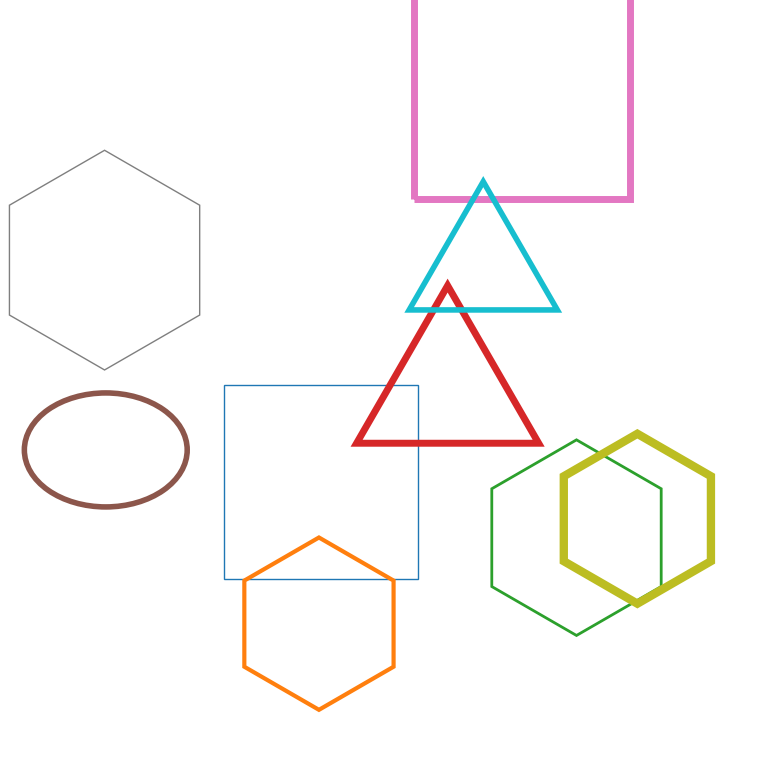[{"shape": "square", "thickness": 0.5, "radius": 0.63, "center": [0.417, 0.374]}, {"shape": "hexagon", "thickness": 1.5, "radius": 0.56, "center": [0.414, 0.19]}, {"shape": "hexagon", "thickness": 1, "radius": 0.64, "center": [0.749, 0.302]}, {"shape": "triangle", "thickness": 2.5, "radius": 0.68, "center": [0.581, 0.493]}, {"shape": "oval", "thickness": 2, "radius": 0.53, "center": [0.137, 0.416]}, {"shape": "square", "thickness": 2.5, "radius": 0.7, "center": [0.678, 0.882]}, {"shape": "hexagon", "thickness": 0.5, "radius": 0.71, "center": [0.136, 0.662]}, {"shape": "hexagon", "thickness": 3, "radius": 0.55, "center": [0.828, 0.326]}, {"shape": "triangle", "thickness": 2, "radius": 0.56, "center": [0.628, 0.653]}]